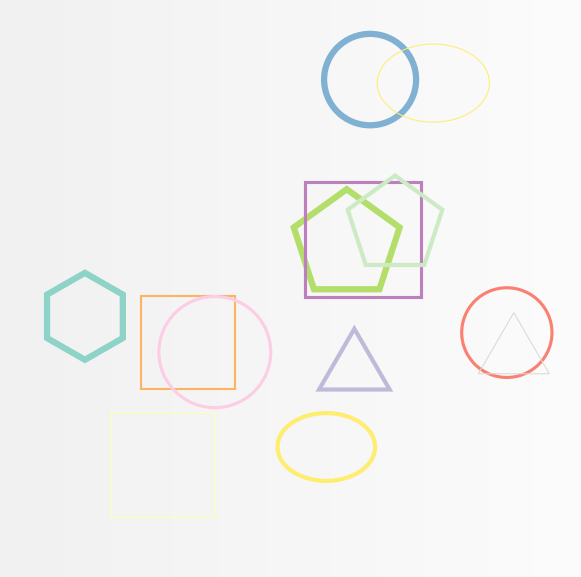[{"shape": "hexagon", "thickness": 3, "radius": 0.38, "center": [0.146, 0.451]}, {"shape": "square", "thickness": 0.5, "radius": 0.45, "center": [0.28, 0.195]}, {"shape": "triangle", "thickness": 2, "radius": 0.35, "center": [0.61, 0.36]}, {"shape": "circle", "thickness": 1.5, "radius": 0.39, "center": [0.872, 0.423]}, {"shape": "circle", "thickness": 3, "radius": 0.4, "center": [0.637, 0.861]}, {"shape": "square", "thickness": 1, "radius": 0.4, "center": [0.323, 0.406]}, {"shape": "pentagon", "thickness": 3, "radius": 0.48, "center": [0.596, 0.576]}, {"shape": "circle", "thickness": 1.5, "radius": 0.48, "center": [0.37, 0.389]}, {"shape": "triangle", "thickness": 0.5, "radius": 0.35, "center": [0.884, 0.387]}, {"shape": "square", "thickness": 1.5, "radius": 0.5, "center": [0.624, 0.585]}, {"shape": "pentagon", "thickness": 2, "radius": 0.43, "center": [0.68, 0.61]}, {"shape": "oval", "thickness": 0.5, "radius": 0.48, "center": [0.746, 0.855]}, {"shape": "oval", "thickness": 2, "radius": 0.42, "center": [0.561, 0.225]}]